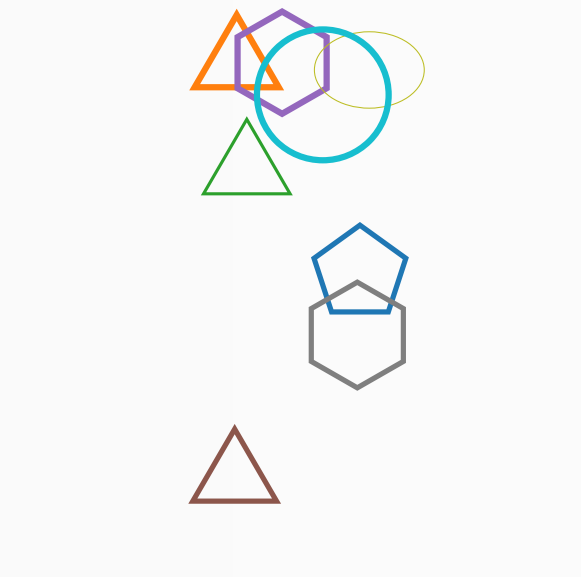[{"shape": "pentagon", "thickness": 2.5, "radius": 0.42, "center": [0.619, 0.526]}, {"shape": "triangle", "thickness": 3, "radius": 0.42, "center": [0.407, 0.89]}, {"shape": "triangle", "thickness": 1.5, "radius": 0.43, "center": [0.425, 0.707]}, {"shape": "hexagon", "thickness": 3, "radius": 0.44, "center": [0.485, 0.891]}, {"shape": "triangle", "thickness": 2.5, "radius": 0.42, "center": [0.404, 0.173]}, {"shape": "hexagon", "thickness": 2.5, "radius": 0.46, "center": [0.615, 0.419]}, {"shape": "oval", "thickness": 0.5, "radius": 0.47, "center": [0.635, 0.878]}, {"shape": "circle", "thickness": 3, "radius": 0.57, "center": [0.555, 0.835]}]